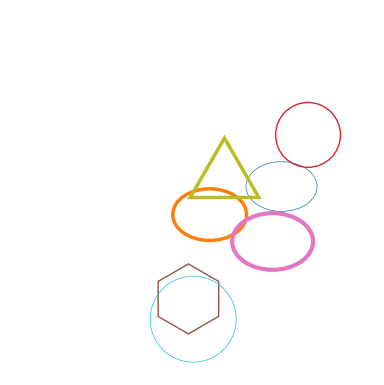[{"shape": "oval", "thickness": 0.5, "radius": 0.46, "center": [0.731, 0.515]}, {"shape": "oval", "thickness": 2.5, "radius": 0.48, "center": [0.545, 0.443]}, {"shape": "circle", "thickness": 1, "radius": 0.42, "center": [0.8, 0.65]}, {"shape": "hexagon", "thickness": 1, "radius": 0.45, "center": [0.489, 0.224]}, {"shape": "oval", "thickness": 3, "radius": 0.53, "center": [0.708, 0.373]}, {"shape": "triangle", "thickness": 2.5, "radius": 0.51, "center": [0.583, 0.538]}, {"shape": "circle", "thickness": 0.5, "radius": 0.56, "center": [0.502, 0.171]}]